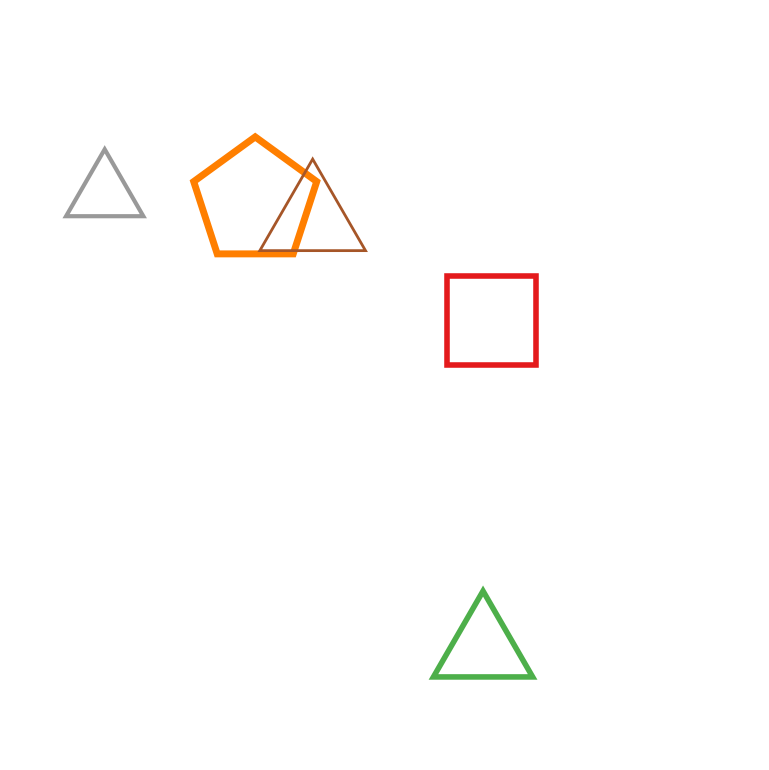[{"shape": "square", "thickness": 2, "radius": 0.29, "center": [0.638, 0.584]}, {"shape": "triangle", "thickness": 2, "radius": 0.37, "center": [0.627, 0.158]}, {"shape": "pentagon", "thickness": 2.5, "radius": 0.42, "center": [0.331, 0.738]}, {"shape": "triangle", "thickness": 1, "radius": 0.4, "center": [0.406, 0.714]}, {"shape": "triangle", "thickness": 1.5, "radius": 0.29, "center": [0.136, 0.748]}]